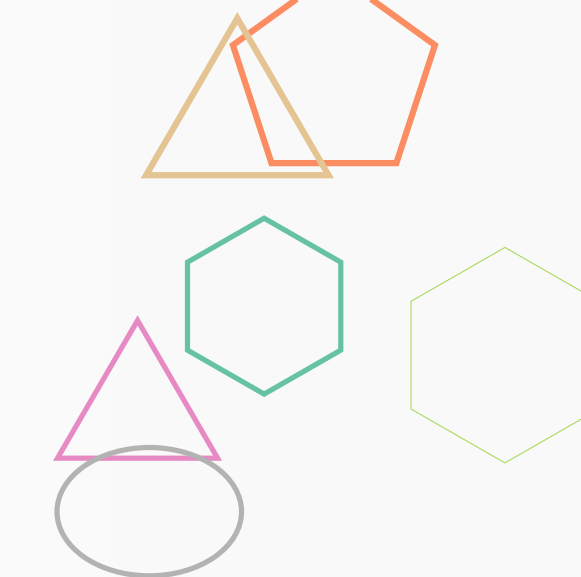[{"shape": "hexagon", "thickness": 2.5, "radius": 0.76, "center": [0.454, 0.469]}, {"shape": "pentagon", "thickness": 3, "radius": 0.91, "center": [0.575, 0.865]}, {"shape": "triangle", "thickness": 2.5, "radius": 0.8, "center": [0.237, 0.285]}, {"shape": "hexagon", "thickness": 0.5, "radius": 0.93, "center": [0.869, 0.384]}, {"shape": "triangle", "thickness": 3, "radius": 0.91, "center": [0.408, 0.786]}, {"shape": "oval", "thickness": 2.5, "radius": 0.79, "center": [0.257, 0.113]}]